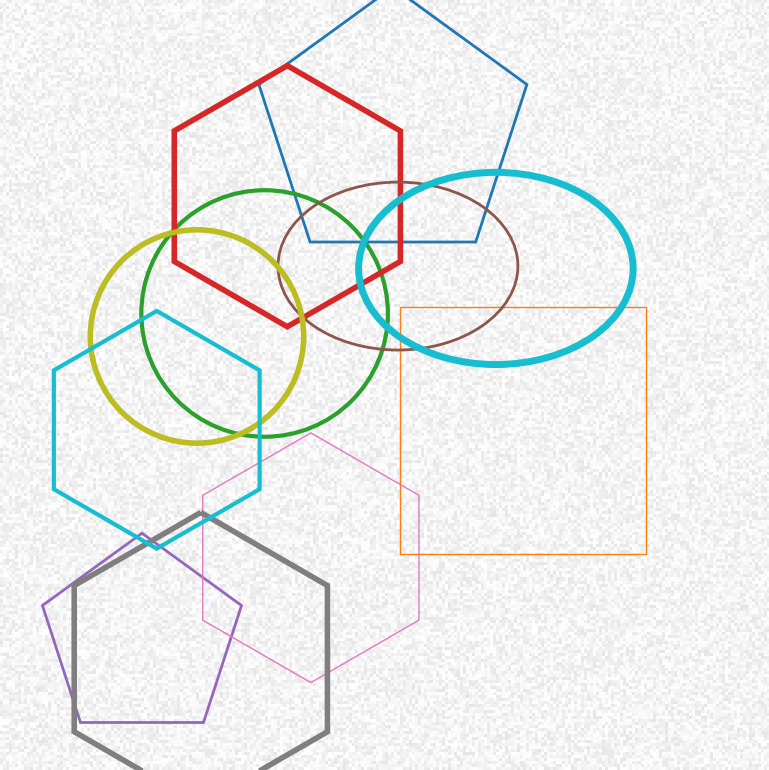[{"shape": "pentagon", "thickness": 1, "radius": 0.91, "center": [0.51, 0.834]}, {"shape": "square", "thickness": 0.5, "radius": 0.8, "center": [0.68, 0.441]}, {"shape": "circle", "thickness": 1.5, "radius": 0.8, "center": [0.344, 0.593]}, {"shape": "hexagon", "thickness": 2, "radius": 0.85, "center": [0.373, 0.745]}, {"shape": "pentagon", "thickness": 1, "radius": 0.68, "center": [0.184, 0.172]}, {"shape": "oval", "thickness": 1, "radius": 0.78, "center": [0.517, 0.654]}, {"shape": "hexagon", "thickness": 0.5, "radius": 0.81, "center": [0.404, 0.276]}, {"shape": "hexagon", "thickness": 2, "radius": 0.95, "center": [0.261, 0.145]}, {"shape": "circle", "thickness": 2, "radius": 0.69, "center": [0.256, 0.563]}, {"shape": "oval", "thickness": 2.5, "radius": 0.89, "center": [0.644, 0.651]}, {"shape": "hexagon", "thickness": 1.5, "radius": 0.77, "center": [0.204, 0.442]}]